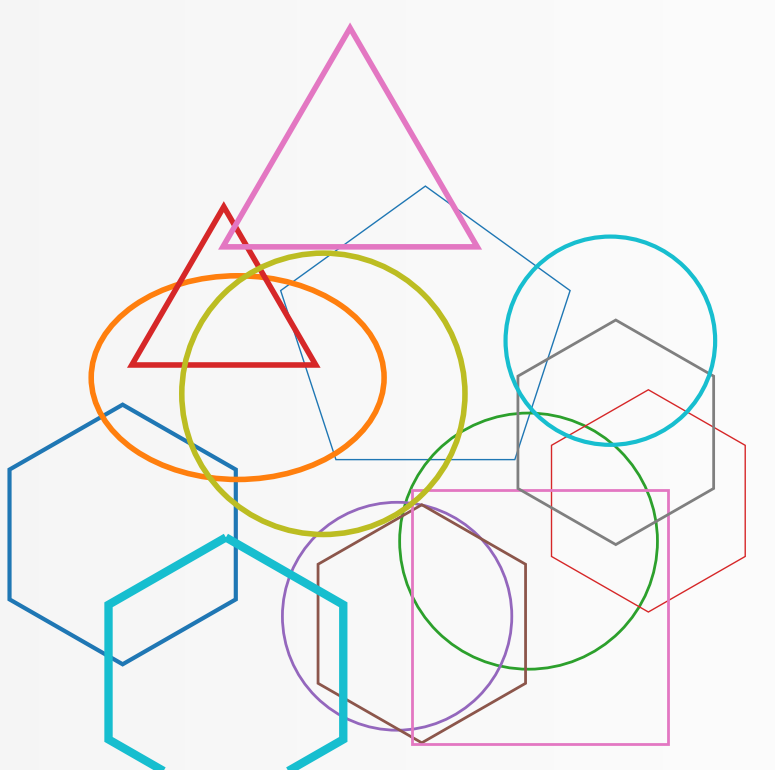[{"shape": "hexagon", "thickness": 1.5, "radius": 0.84, "center": [0.158, 0.306]}, {"shape": "pentagon", "thickness": 0.5, "radius": 0.98, "center": [0.549, 0.562]}, {"shape": "oval", "thickness": 2, "radius": 0.94, "center": [0.307, 0.51]}, {"shape": "circle", "thickness": 1, "radius": 0.83, "center": [0.682, 0.297]}, {"shape": "hexagon", "thickness": 0.5, "radius": 0.72, "center": [0.837, 0.349]}, {"shape": "triangle", "thickness": 2, "radius": 0.69, "center": [0.289, 0.595]}, {"shape": "circle", "thickness": 1, "radius": 0.74, "center": [0.512, 0.2]}, {"shape": "hexagon", "thickness": 1, "radius": 0.77, "center": [0.544, 0.19]}, {"shape": "triangle", "thickness": 2, "radius": 0.95, "center": [0.452, 0.774]}, {"shape": "square", "thickness": 1, "radius": 0.82, "center": [0.696, 0.199]}, {"shape": "hexagon", "thickness": 1, "radius": 0.73, "center": [0.795, 0.439]}, {"shape": "circle", "thickness": 2, "radius": 0.91, "center": [0.417, 0.489]}, {"shape": "hexagon", "thickness": 3, "radius": 0.87, "center": [0.291, 0.127]}, {"shape": "circle", "thickness": 1.5, "radius": 0.68, "center": [0.788, 0.558]}]